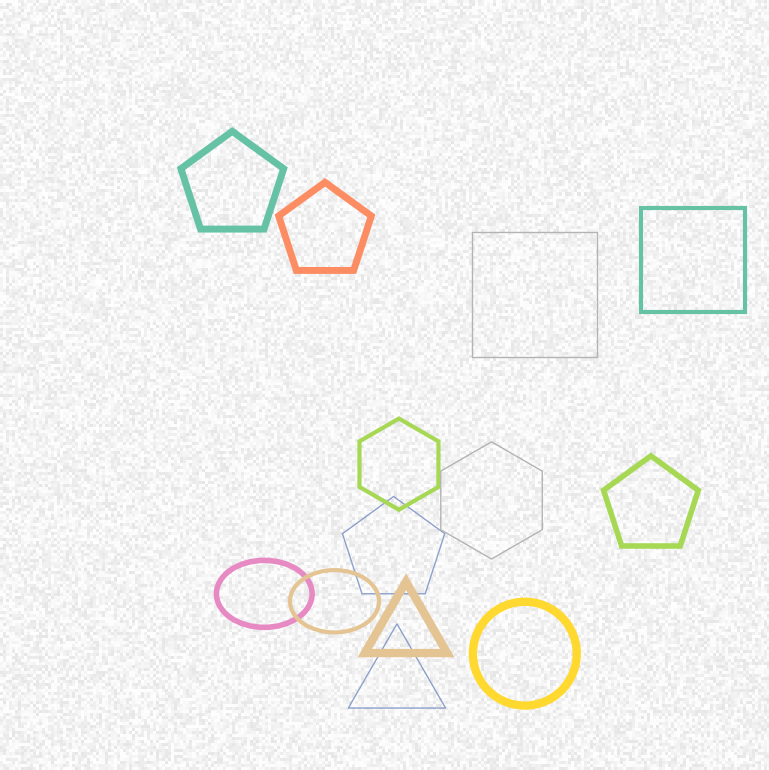[{"shape": "pentagon", "thickness": 2.5, "radius": 0.35, "center": [0.302, 0.759]}, {"shape": "square", "thickness": 1.5, "radius": 0.34, "center": [0.9, 0.662]}, {"shape": "pentagon", "thickness": 2.5, "radius": 0.32, "center": [0.422, 0.7]}, {"shape": "pentagon", "thickness": 0.5, "radius": 0.35, "center": [0.511, 0.285]}, {"shape": "triangle", "thickness": 0.5, "radius": 0.36, "center": [0.516, 0.117]}, {"shape": "oval", "thickness": 2, "radius": 0.31, "center": [0.343, 0.229]}, {"shape": "hexagon", "thickness": 1.5, "radius": 0.3, "center": [0.518, 0.397]}, {"shape": "pentagon", "thickness": 2, "radius": 0.32, "center": [0.845, 0.343]}, {"shape": "circle", "thickness": 3, "radius": 0.34, "center": [0.682, 0.151]}, {"shape": "oval", "thickness": 1.5, "radius": 0.29, "center": [0.434, 0.219]}, {"shape": "triangle", "thickness": 3, "radius": 0.31, "center": [0.527, 0.183]}, {"shape": "square", "thickness": 0.5, "radius": 0.4, "center": [0.694, 0.618]}, {"shape": "hexagon", "thickness": 0.5, "radius": 0.38, "center": [0.638, 0.35]}]